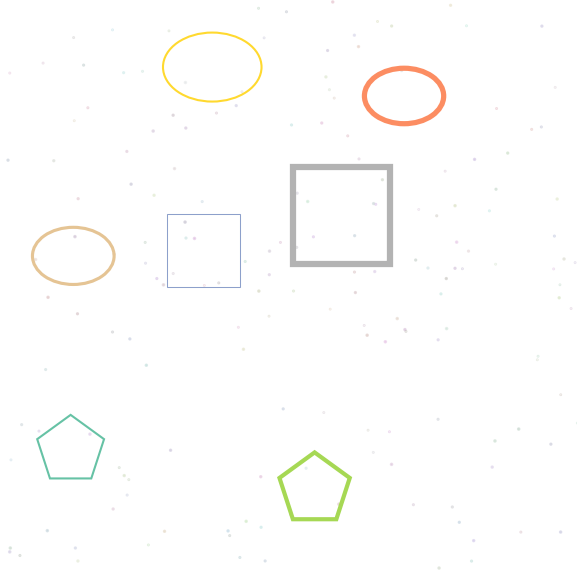[{"shape": "pentagon", "thickness": 1, "radius": 0.3, "center": [0.122, 0.22]}, {"shape": "oval", "thickness": 2.5, "radius": 0.34, "center": [0.7, 0.833]}, {"shape": "square", "thickness": 0.5, "radius": 0.31, "center": [0.353, 0.565]}, {"shape": "pentagon", "thickness": 2, "radius": 0.32, "center": [0.545, 0.152]}, {"shape": "oval", "thickness": 1, "radius": 0.43, "center": [0.368, 0.883]}, {"shape": "oval", "thickness": 1.5, "radius": 0.35, "center": [0.127, 0.556]}, {"shape": "square", "thickness": 3, "radius": 0.42, "center": [0.592, 0.626]}]